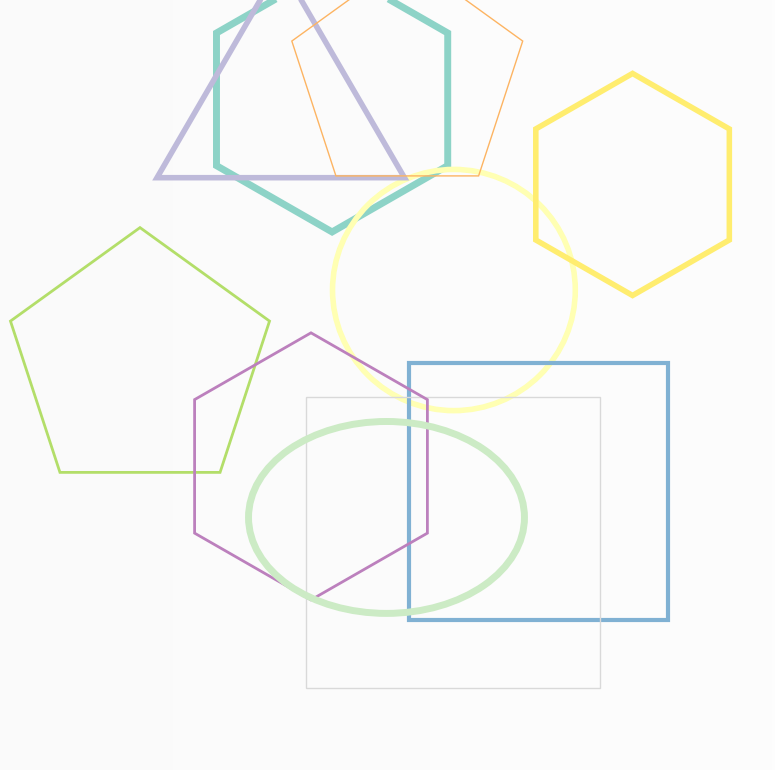[{"shape": "hexagon", "thickness": 2.5, "radius": 0.86, "center": [0.429, 0.871]}, {"shape": "circle", "thickness": 2, "radius": 0.78, "center": [0.586, 0.623]}, {"shape": "triangle", "thickness": 2, "radius": 0.92, "center": [0.362, 0.861]}, {"shape": "square", "thickness": 1.5, "radius": 0.83, "center": [0.695, 0.362]}, {"shape": "pentagon", "thickness": 0.5, "radius": 0.78, "center": [0.526, 0.898]}, {"shape": "pentagon", "thickness": 1, "radius": 0.88, "center": [0.181, 0.529]}, {"shape": "square", "thickness": 0.5, "radius": 0.95, "center": [0.585, 0.295]}, {"shape": "hexagon", "thickness": 1, "radius": 0.87, "center": [0.401, 0.394]}, {"shape": "oval", "thickness": 2.5, "radius": 0.89, "center": [0.499, 0.328]}, {"shape": "hexagon", "thickness": 2, "radius": 0.72, "center": [0.816, 0.76]}]